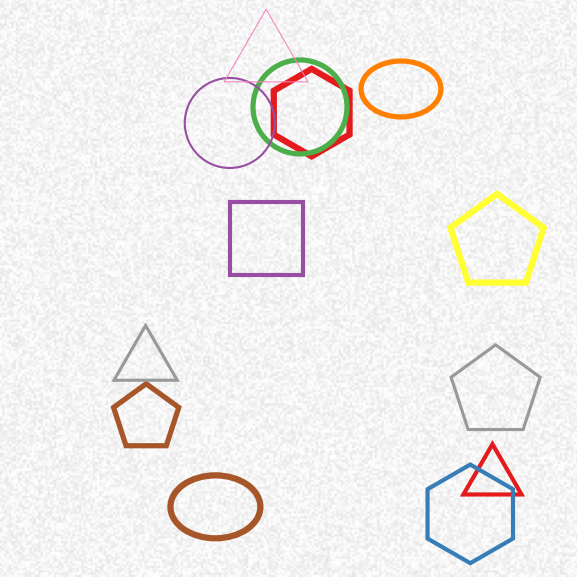[{"shape": "triangle", "thickness": 2, "radius": 0.29, "center": [0.853, 0.172]}, {"shape": "hexagon", "thickness": 3, "radius": 0.38, "center": [0.54, 0.804]}, {"shape": "hexagon", "thickness": 2, "radius": 0.43, "center": [0.814, 0.109]}, {"shape": "circle", "thickness": 2.5, "radius": 0.41, "center": [0.519, 0.814]}, {"shape": "square", "thickness": 2, "radius": 0.32, "center": [0.462, 0.586]}, {"shape": "circle", "thickness": 1, "radius": 0.39, "center": [0.398, 0.786]}, {"shape": "oval", "thickness": 2.5, "radius": 0.35, "center": [0.694, 0.845]}, {"shape": "pentagon", "thickness": 3, "radius": 0.42, "center": [0.861, 0.579]}, {"shape": "pentagon", "thickness": 2.5, "radius": 0.3, "center": [0.253, 0.275]}, {"shape": "oval", "thickness": 3, "radius": 0.39, "center": [0.373, 0.121]}, {"shape": "triangle", "thickness": 0.5, "radius": 0.42, "center": [0.461, 0.899]}, {"shape": "pentagon", "thickness": 1.5, "radius": 0.41, "center": [0.858, 0.321]}, {"shape": "triangle", "thickness": 1.5, "radius": 0.32, "center": [0.252, 0.372]}]